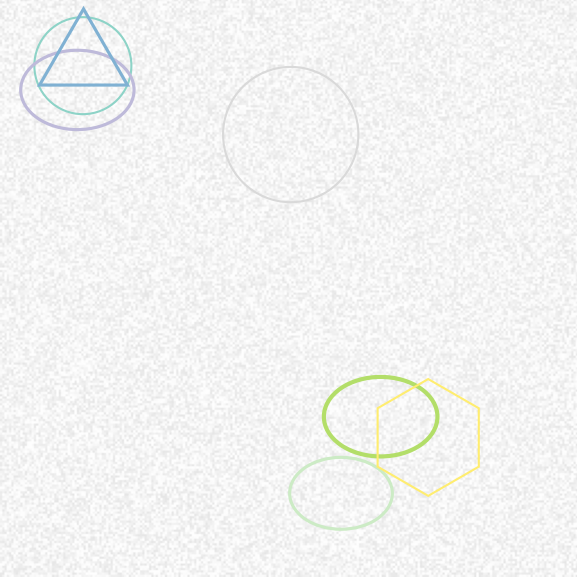[{"shape": "circle", "thickness": 1, "radius": 0.42, "center": [0.143, 0.885]}, {"shape": "oval", "thickness": 1.5, "radius": 0.49, "center": [0.134, 0.843]}, {"shape": "triangle", "thickness": 1.5, "radius": 0.44, "center": [0.145, 0.896]}, {"shape": "oval", "thickness": 2, "radius": 0.49, "center": [0.659, 0.278]}, {"shape": "circle", "thickness": 1, "radius": 0.59, "center": [0.503, 0.766]}, {"shape": "oval", "thickness": 1.5, "radius": 0.44, "center": [0.59, 0.145]}, {"shape": "hexagon", "thickness": 1, "radius": 0.51, "center": [0.741, 0.242]}]